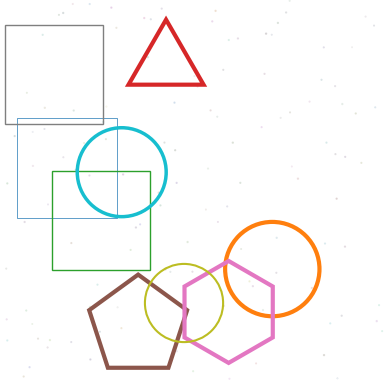[{"shape": "square", "thickness": 0.5, "radius": 0.65, "center": [0.174, 0.563]}, {"shape": "circle", "thickness": 3, "radius": 0.61, "center": [0.707, 0.301]}, {"shape": "square", "thickness": 1, "radius": 0.64, "center": [0.263, 0.427]}, {"shape": "triangle", "thickness": 3, "radius": 0.56, "center": [0.431, 0.836]}, {"shape": "pentagon", "thickness": 3, "radius": 0.67, "center": [0.359, 0.153]}, {"shape": "hexagon", "thickness": 3, "radius": 0.66, "center": [0.594, 0.19]}, {"shape": "square", "thickness": 1, "radius": 0.64, "center": [0.14, 0.806]}, {"shape": "circle", "thickness": 1.5, "radius": 0.51, "center": [0.478, 0.213]}, {"shape": "circle", "thickness": 2.5, "radius": 0.58, "center": [0.316, 0.553]}]